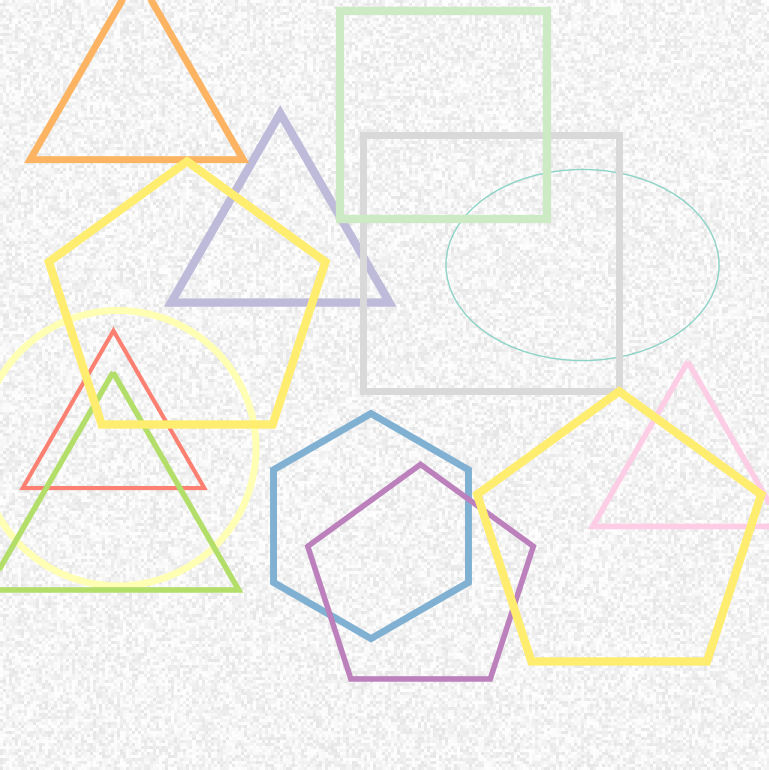[{"shape": "oval", "thickness": 0.5, "radius": 0.89, "center": [0.757, 0.656]}, {"shape": "circle", "thickness": 2.5, "radius": 0.89, "center": [0.154, 0.418]}, {"shape": "triangle", "thickness": 3, "radius": 0.82, "center": [0.364, 0.689]}, {"shape": "triangle", "thickness": 1.5, "radius": 0.68, "center": [0.147, 0.434]}, {"shape": "hexagon", "thickness": 2.5, "radius": 0.73, "center": [0.482, 0.317]}, {"shape": "triangle", "thickness": 2.5, "radius": 0.8, "center": [0.178, 0.873]}, {"shape": "triangle", "thickness": 2, "radius": 0.94, "center": [0.147, 0.328]}, {"shape": "triangle", "thickness": 2, "radius": 0.71, "center": [0.893, 0.388]}, {"shape": "square", "thickness": 2.5, "radius": 0.83, "center": [0.637, 0.659]}, {"shape": "pentagon", "thickness": 2, "radius": 0.77, "center": [0.546, 0.243]}, {"shape": "square", "thickness": 3, "radius": 0.67, "center": [0.576, 0.85]}, {"shape": "pentagon", "thickness": 3, "radius": 0.97, "center": [0.804, 0.298]}, {"shape": "pentagon", "thickness": 3, "radius": 0.94, "center": [0.243, 0.602]}]